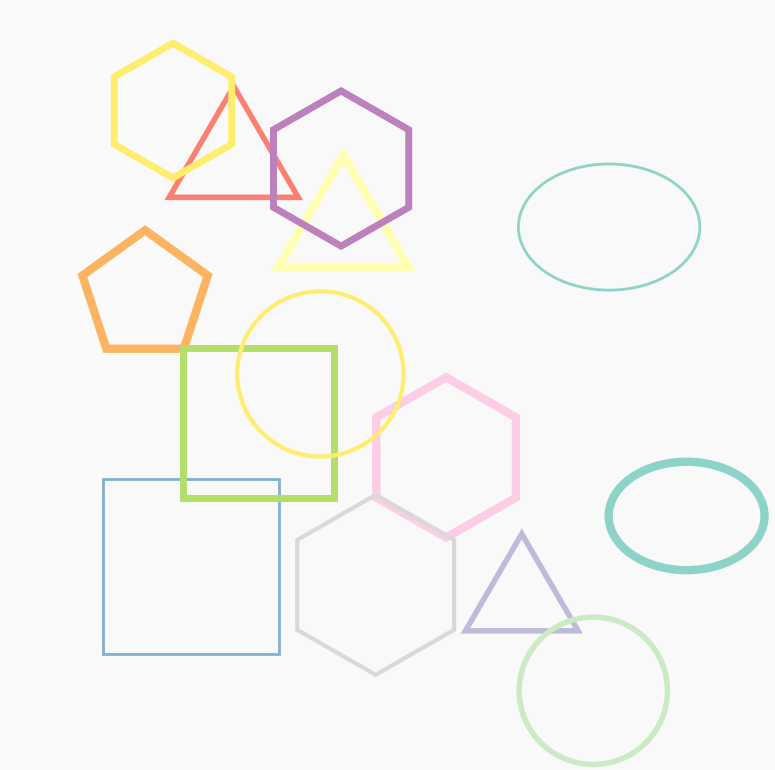[{"shape": "oval", "thickness": 3, "radius": 0.5, "center": [0.886, 0.33]}, {"shape": "oval", "thickness": 1, "radius": 0.59, "center": [0.786, 0.705]}, {"shape": "triangle", "thickness": 3, "radius": 0.48, "center": [0.443, 0.702]}, {"shape": "triangle", "thickness": 2, "radius": 0.42, "center": [0.673, 0.223]}, {"shape": "triangle", "thickness": 2, "radius": 0.48, "center": [0.302, 0.792]}, {"shape": "square", "thickness": 1, "radius": 0.57, "center": [0.246, 0.264]}, {"shape": "pentagon", "thickness": 3, "radius": 0.43, "center": [0.187, 0.616]}, {"shape": "square", "thickness": 2.5, "radius": 0.49, "center": [0.334, 0.451]}, {"shape": "hexagon", "thickness": 3, "radius": 0.52, "center": [0.576, 0.406]}, {"shape": "hexagon", "thickness": 1.5, "radius": 0.58, "center": [0.485, 0.24]}, {"shape": "hexagon", "thickness": 2.5, "radius": 0.5, "center": [0.44, 0.781]}, {"shape": "circle", "thickness": 2, "radius": 0.48, "center": [0.766, 0.103]}, {"shape": "circle", "thickness": 1.5, "radius": 0.54, "center": [0.413, 0.514]}, {"shape": "hexagon", "thickness": 2.5, "radius": 0.44, "center": [0.223, 0.856]}]